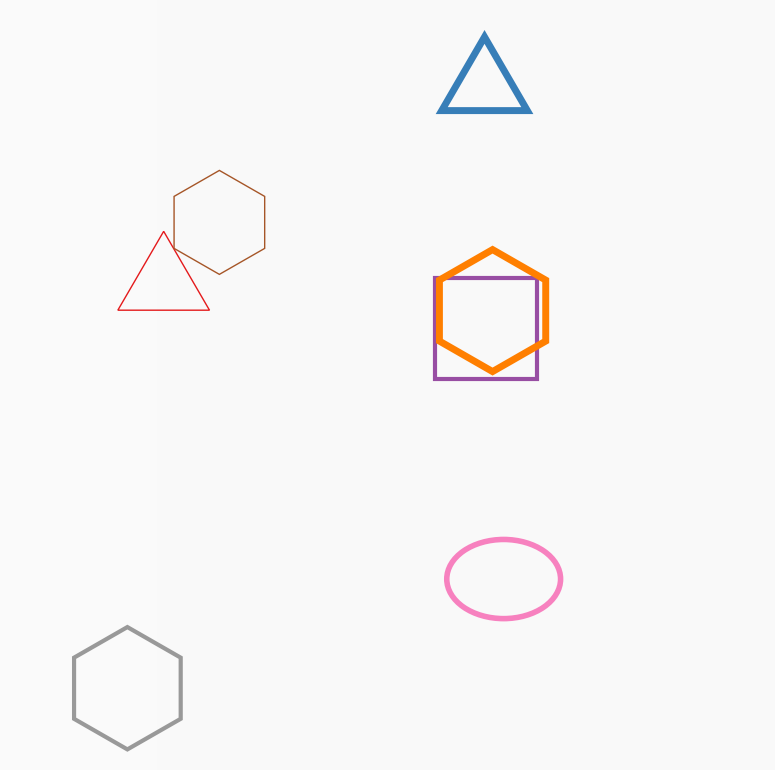[{"shape": "triangle", "thickness": 0.5, "radius": 0.34, "center": [0.211, 0.631]}, {"shape": "triangle", "thickness": 2.5, "radius": 0.32, "center": [0.625, 0.888]}, {"shape": "square", "thickness": 1.5, "radius": 0.33, "center": [0.627, 0.574]}, {"shape": "hexagon", "thickness": 2.5, "radius": 0.4, "center": [0.636, 0.597]}, {"shape": "hexagon", "thickness": 0.5, "radius": 0.34, "center": [0.283, 0.711]}, {"shape": "oval", "thickness": 2, "radius": 0.37, "center": [0.65, 0.248]}, {"shape": "hexagon", "thickness": 1.5, "radius": 0.4, "center": [0.164, 0.106]}]